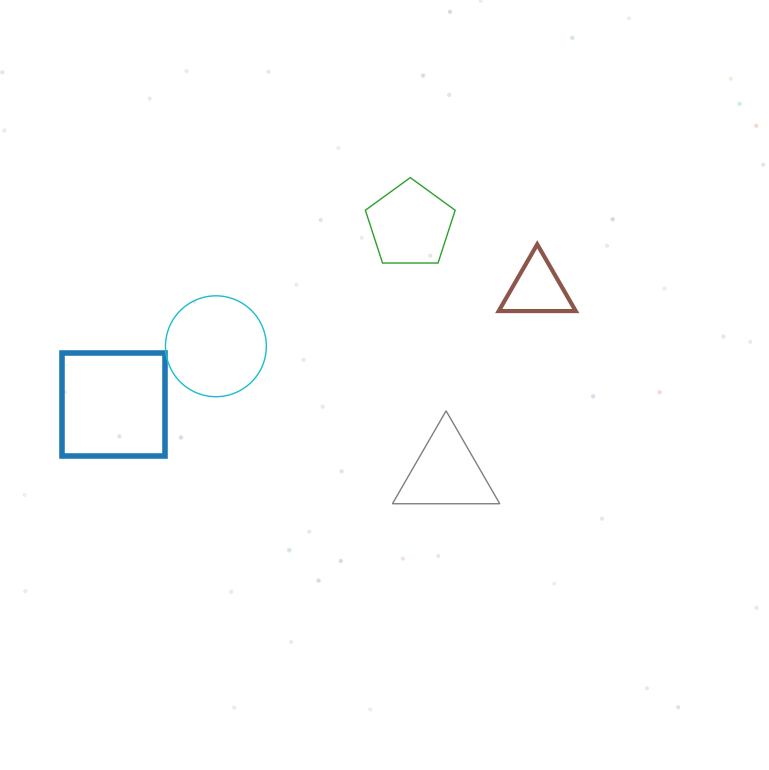[{"shape": "square", "thickness": 2, "radius": 0.33, "center": [0.147, 0.475]}, {"shape": "pentagon", "thickness": 0.5, "radius": 0.31, "center": [0.533, 0.708]}, {"shape": "triangle", "thickness": 1.5, "radius": 0.29, "center": [0.698, 0.625]}, {"shape": "triangle", "thickness": 0.5, "radius": 0.4, "center": [0.579, 0.386]}, {"shape": "circle", "thickness": 0.5, "radius": 0.33, "center": [0.28, 0.55]}]